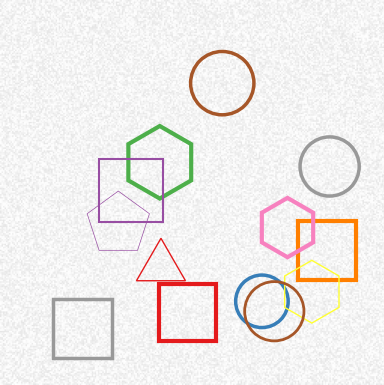[{"shape": "triangle", "thickness": 1, "radius": 0.37, "center": [0.418, 0.308]}, {"shape": "square", "thickness": 3, "radius": 0.37, "center": [0.487, 0.189]}, {"shape": "circle", "thickness": 2.5, "radius": 0.34, "center": [0.68, 0.217]}, {"shape": "hexagon", "thickness": 3, "radius": 0.47, "center": [0.415, 0.579]}, {"shape": "square", "thickness": 1.5, "radius": 0.41, "center": [0.34, 0.505]}, {"shape": "pentagon", "thickness": 0.5, "radius": 0.43, "center": [0.307, 0.419]}, {"shape": "square", "thickness": 3, "radius": 0.38, "center": [0.849, 0.35]}, {"shape": "hexagon", "thickness": 1, "radius": 0.41, "center": [0.81, 0.242]}, {"shape": "circle", "thickness": 2.5, "radius": 0.41, "center": [0.577, 0.784]}, {"shape": "circle", "thickness": 2, "radius": 0.39, "center": [0.712, 0.192]}, {"shape": "hexagon", "thickness": 3, "radius": 0.39, "center": [0.747, 0.409]}, {"shape": "square", "thickness": 2.5, "radius": 0.38, "center": [0.214, 0.147]}, {"shape": "circle", "thickness": 2.5, "radius": 0.38, "center": [0.856, 0.568]}]